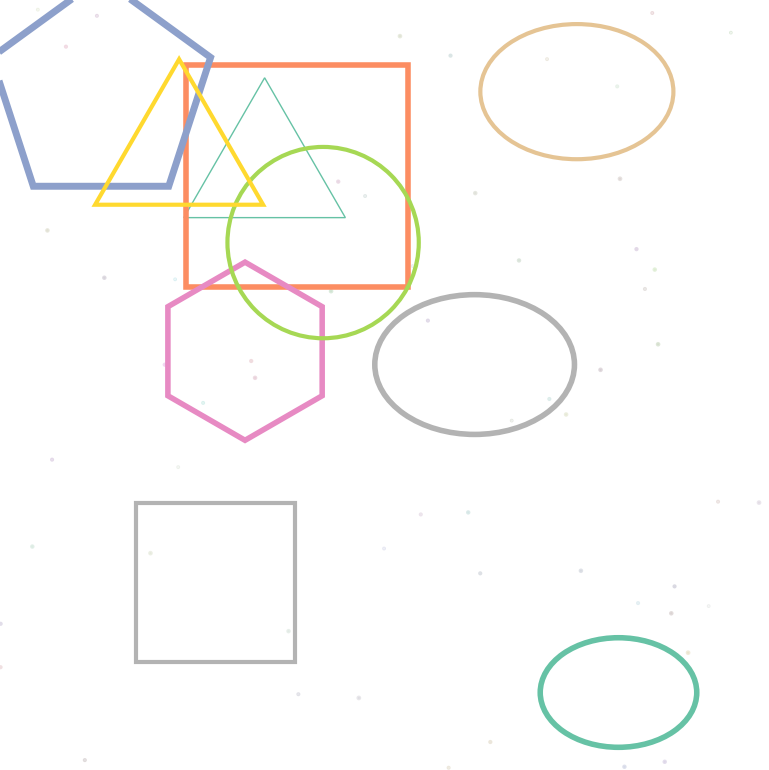[{"shape": "triangle", "thickness": 0.5, "radius": 0.61, "center": [0.344, 0.778]}, {"shape": "oval", "thickness": 2, "radius": 0.51, "center": [0.803, 0.101]}, {"shape": "square", "thickness": 2, "radius": 0.72, "center": [0.386, 0.772]}, {"shape": "pentagon", "thickness": 2.5, "radius": 0.75, "center": [0.131, 0.879]}, {"shape": "hexagon", "thickness": 2, "radius": 0.58, "center": [0.318, 0.544]}, {"shape": "circle", "thickness": 1.5, "radius": 0.62, "center": [0.42, 0.685]}, {"shape": "triangle", "thickness": 1.5, "radius": 0.63, "center": [0.233, 0.797]}, {"shape": "oval", "thickness": 1.5, "radius": 0.63, "center": [0.749, 0.881]}, {"shape": "oval", "thickness": 2, "radius": 0.65, "center": [0.616, 0.527]}, {"shape": "square", "thickness": 1.5, "radius": 0.52, "center": [0.279, 0.243]}]